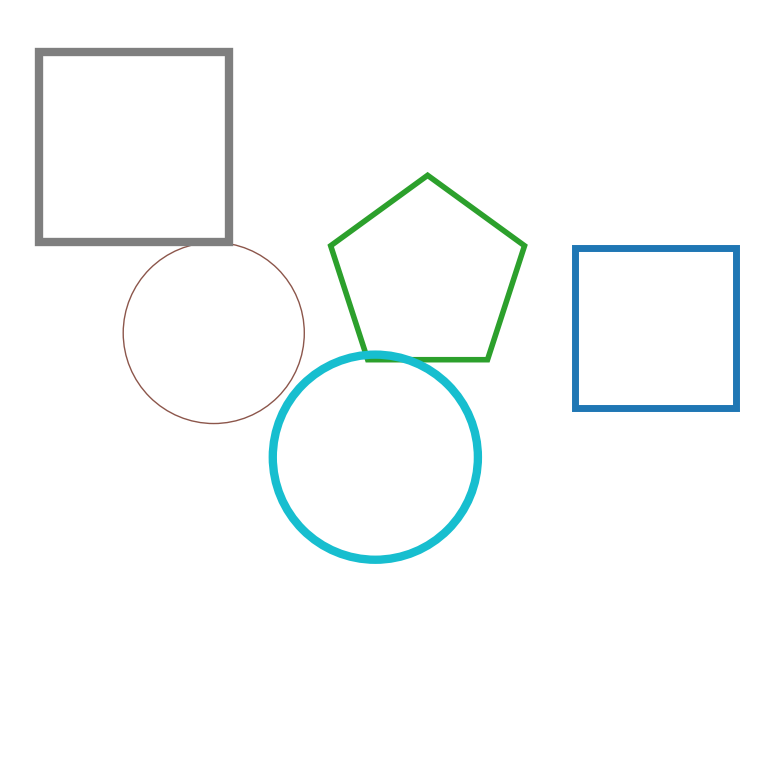[{"shape": "square", "thickness": 2.5, "radius": 0.52, "center": [0.852, 0.574]}, {"shape": "pentagon", "thickness": 2, "radius": 0.66, "center": [0.555, 0.64]}, {"shape": "circle", "thickness": 0.5, "radius": 0.59, "center": [0.278, 0.568]}, {"shape": "square", "thickness": 3, "radius": 0.62, "center": [0.174, 0.809]}, {"shape": "circle", "thickness": 3, "radius": 0.67, "center": [0.487, 0.406]}]